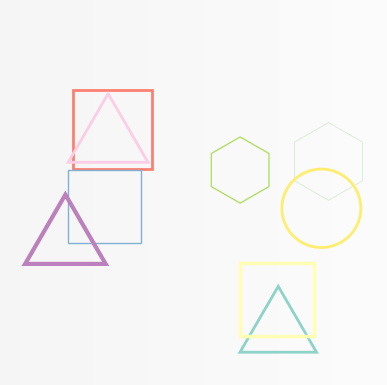[{"shape": "triangle", "thickness": 2, "radius": 0.57, "center": [0.718, 0.142]}, {"shape": "square", "thickness": 2.5, "radius": 0.48, "center": [0.716, 0.222]}, {"shape": "square", "thickness": 2, "radius": 0.51, "center": [0.289, 0.663]}, {"shape": "square", "thickness": 1, "radius": 0.47, "center": [0.27, 0.463]}, {"shape": "hexagon", "thickness": 1, "radius": 0.43, "center": [0.62, 0.558]}, {"shape": "triangle", "thickness": 2, "radius": 0.59, "center": [0.279, 0.638]}, {"shape": "triangle", "thickness": 3, "radius": 0.6, "center": [0.169, 0.375]}, {"shape": "hexagon", "thickness": 0.5, "radius": 0.5, "center": [0.848, 0.581]}, {"shape": "circle", "thickness": 2, "radius": 0.51, "center": [0.829, 0.459]}]